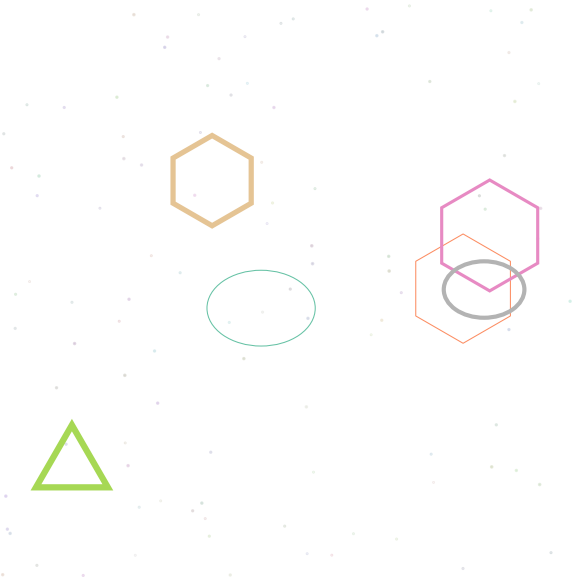[{"shape": "oval", "thickness": 0.5, "radius": 0.47, "center": [0.452, 0.466]}, {"shape": "hexagon", "thickness": 0.5, "radius": 0.47, "center": [0.802, 0.499]}, {"shape": "hexagon", "thickness": 1.5, "radius": 0.48, "center": [0.848, 0.591]}, {"shape": "triangle", "thickness": 3, "radius": 0.36, "center": [0.125, 0.191]}, {"shape": "hexagon", "thickness": 2.5, "radius": 0.39, "center": [0.367, 0.686]}, {"shape": "oval", "thickness": 2, "radius": 0.35, "center": [0.838, 0.498]}]